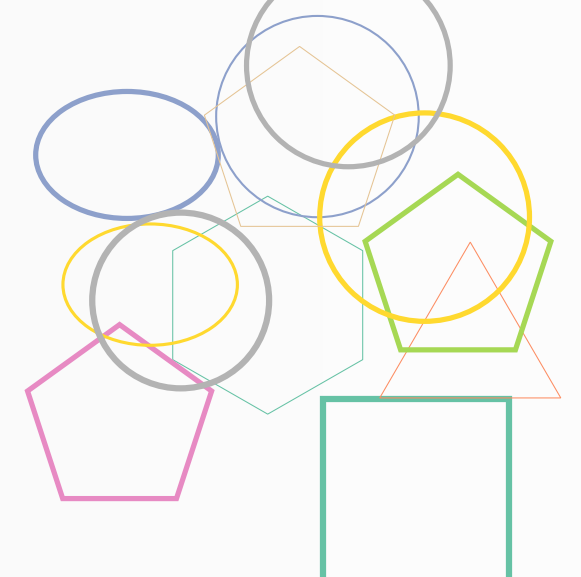[{"shape": "square", "thickness": 3, "radius": 0.8, "center": [0.715, 0.148]}, {"shape": "hexagon", "thickness": 0.5, "radius": 0.94, "center": [0.461, 0.471]}, {"shape": "triangle", "thickness": 0.5, "radius": 0.9, "center": [0.809, 0.4]}, {"shape": "oval", "thickness": 2.5, "radius": 0.79, "center": [0.218, 0.731]}, {"shape": "circle", "thickness": 1, "radius": 0.87, "center": [0.546, 0.797]}, {"shape": "pentagon", "thickness": 2.5, "radius": 0.83, "center": [0.206, 0.271]}, {"shape": "pentagon", "thickness": 2.5, "radius": 0.84, "center": [0.788, 0.529]}, {"shape": "oval", "thickness": 1.5, "radius": 0.75, "center": [0.258, 0.506]}, {"shape": "circle", "thickness": 2.5, "radius": 0.9, "center": [0.73, 0.623]}, {"shape": "pentagon", "thickness": 0.5, "radius": 0.86, "center": [0.515, 0.746]}, {"shape": "circle", "thickness": 3, "radius": 0.76, "center": [0.311, 0.479]}, {"shape": "circle", "thickness": 2.5, "radius": 0.88, "center": [0.599, 0.886]}]